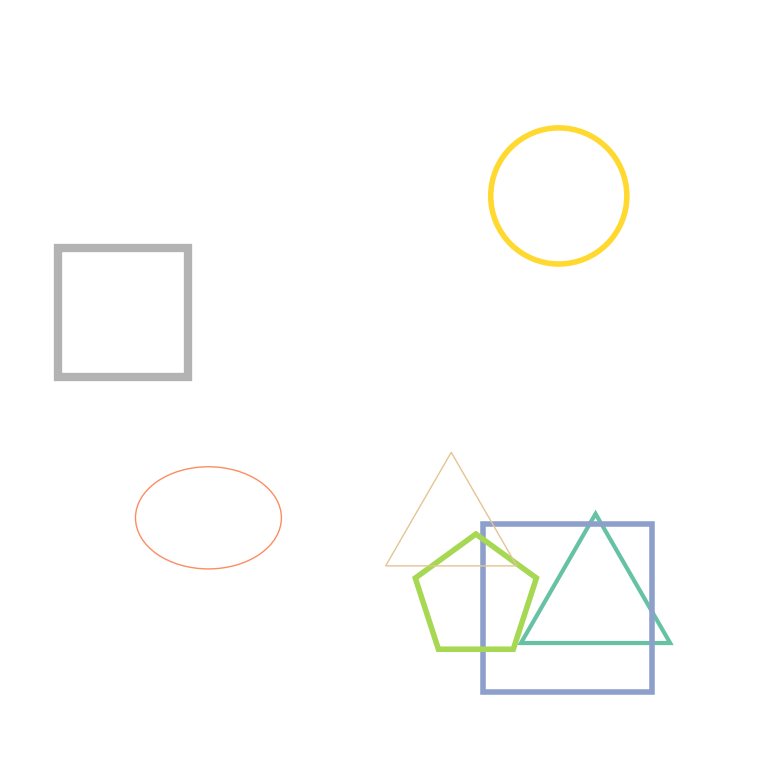[{"shape": "triangle", "thickness": 1.5, "radius": 0.56, "center": [0.773, 0.221]}, {"shape": "oval", "thickness": 0.5, "radius": 0.47, "center": [0.271, 0.327]}, {"shape": "square", "thickness": 2, "radius": 0.55, "center": [0.737, 0.21]}, {"shape": "pentagon", "thickness": 2, "radius": 0.41, "center": [0.618, 0.224]}, {"shape": "circle", "thickness": 2, "radius": 0.44, "center": [0.726, 0.746]}, {"shape": "triangle", "thickness": 0.5, "radius": 0.49, "center": [0.586, 0.314]}, {"shape": "square", "thickness": 3, "radius": 0.42, "center": [0.16, 0.594]}]